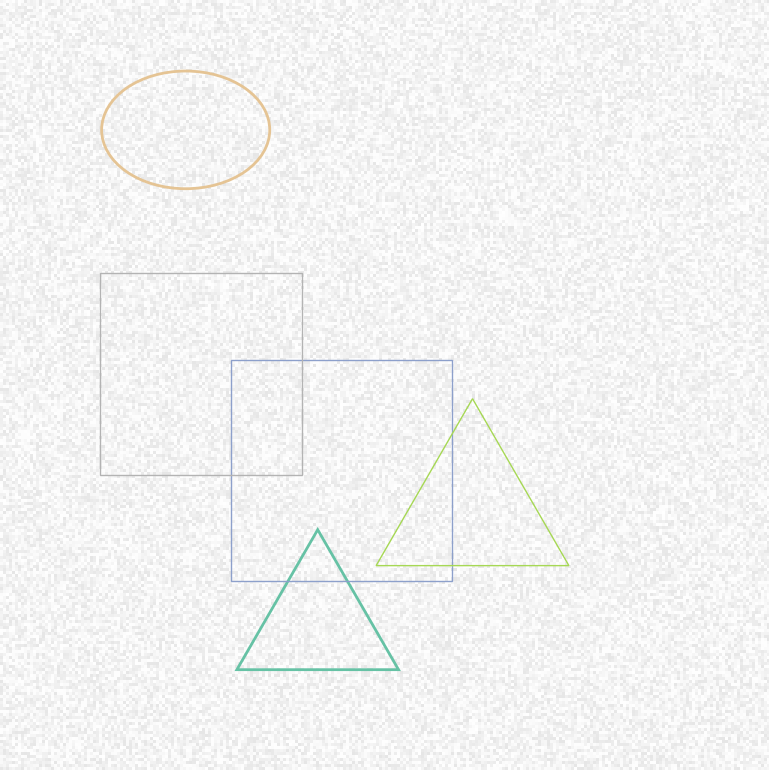[{"shape": "triangle", "thickness": 1, "radius": 0.61, "center": [0.413, 0.191]}, {"shape": "square", "thickness": 0.5, "radius": 0.72, "center": [0.443, 0.389]}, {"shape": "triangle", "thickness": 0.5, "radius": 0.72, "center": [0.614, 0.338]}, {"shape": "oval", "thickness": 1, "radius": 0.55, "center": [0.241, 0.831]}, {"shape": "square", "thickness": 0.5, "radius": 0.66, "center": [0.261, 0.514]}]